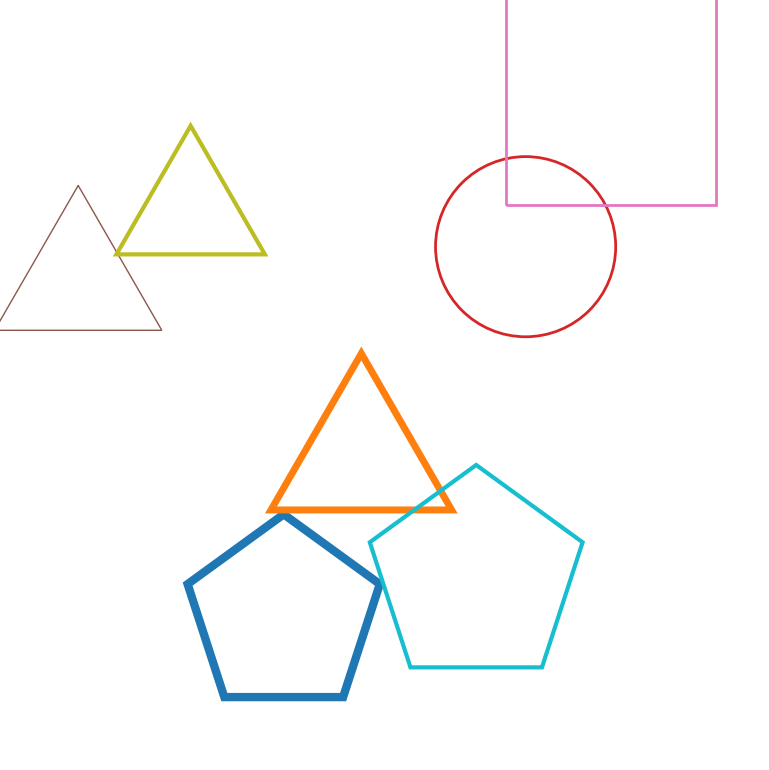[{"shape": "pentagon", "thickness": 3, "radius": 0.66, "center": [0.368, 0.201]}, {"shape": "triangle", "thickness": 2.5, "radius": 0.68, "center": [0.469, 0.405]}, {"shape": "circle", "thickness": 1, "radius": 0.58, "center": [0.683, 0.68]}, {"shape": "triangle", "thickness": 0.5, "radius": 0.63, "center": [0.102, 0.634]}, {"shape": "square", "thickness": 1, "radius": 0.68, "center": [0.794, 0.87]}, {"shape": "triangle", "thickness": 1.5, "radius": 0.56, "center": [0.248, 0.725]}, {"shape": "pentagon", "thickness": 1.5, "radius": 0.73, "center": [0.618, 0.251]}]